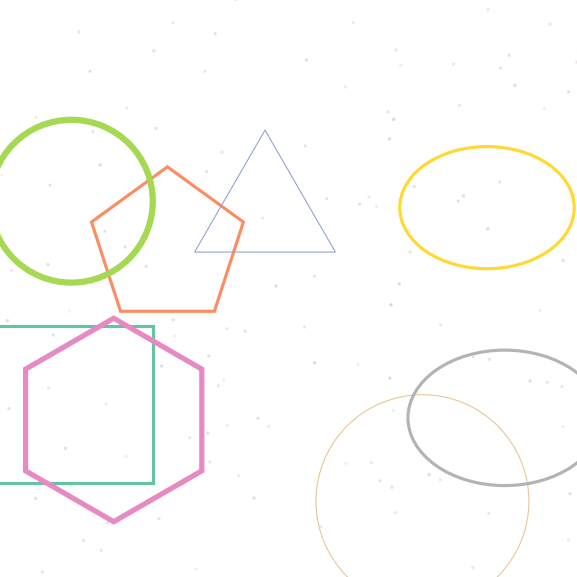[{"shape": "square", "thickness": 1.5, "radius": 0.68, "center": [0.129, 0.298]}, {"shape": "pentagon", "thickness": 1.5, "radius": 0.69, "center": [0.29, 0.572]}, {"shape": "triangle", "thickness": 0.5, "radius": 0.7, "center": [0.459, 0.633]}, {"shape": "hexagon", "thickness": 2.5, "radius": 0.88, "center": [0.197, 0.272]}, {"shape": "circle", "thickness": 3, "radius": 0.7, "center": [0.124, 0.651]}, {"shape": "oval", "thickness": 1.5, "radius": 0.76, "center": [0.843, 0.64]}, {"shape": "circle", "thickness": 0.5, "radius": 0.92, "center": [0.731, 0.131]}, {"shape": "oval", "thickness": 1.5, "radius": 0.84, "center": [0.874, 0.276]}]